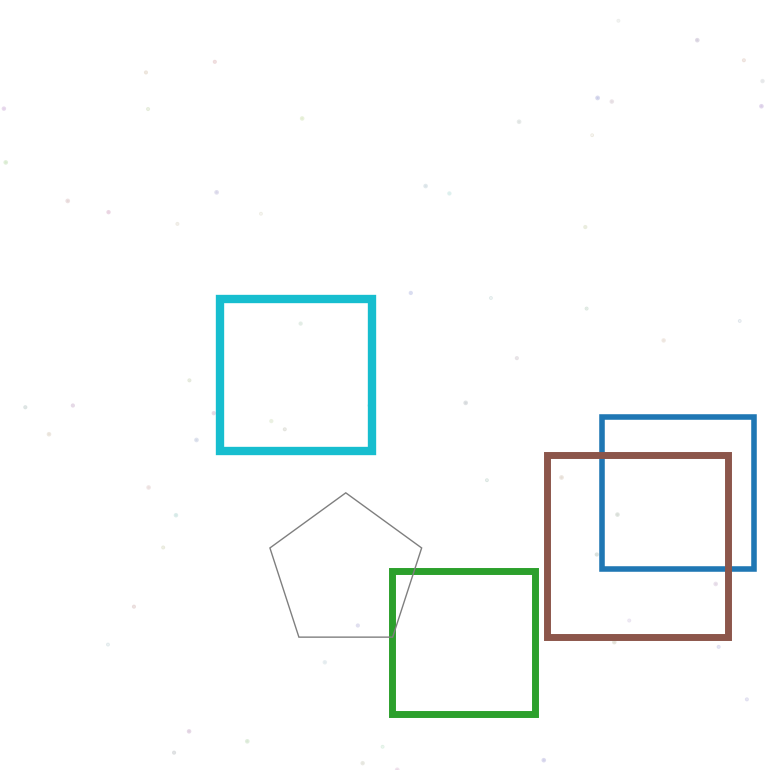[{"shape": "square", "thickness": 2, "radius": 0.49, "center": [0.881, 0.36]}, {"shape": "square", "thickness": 2.5, "radius": 0.46, "center": [0.602, 0.165]}, {"shape": "square", "thickness": 2.5, "radius": 0.59, "center": [0.828, 0.291]}, {"shape": "pentagon", "thickness": 0.5, "radius": 0.52, "center": [0.449, 0.256]}, {"shape": "square", "thickness": 3, "radius": 0.49, "center": [0.385, 0.513]}]